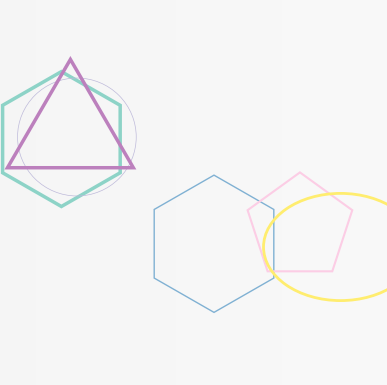[{"shape": "hexagon", "thickness": 2.5, "radius": 0.88, "center": [0.158, 0.639]}, {"shape": "circle", "thickness": 0.5, "radius": 0.77, "center": [0.198, 0.644]}, {"shape": "hexagon", "thickness": 1, "radius": 0.89, "center": [0.552, 0.367]}, {"shape": "pentagon", "thickness": 1.5, "radius": 0.71, "center": [0.774, 0.41]}, {"shape": "triangle", "thickness": 2.5, "radius": 0.94, "center": [0.182, 0.658]}, {"shape": "oval", "thickness": 2, "radius": 0.99, "center": [0.879, 0.358]}]